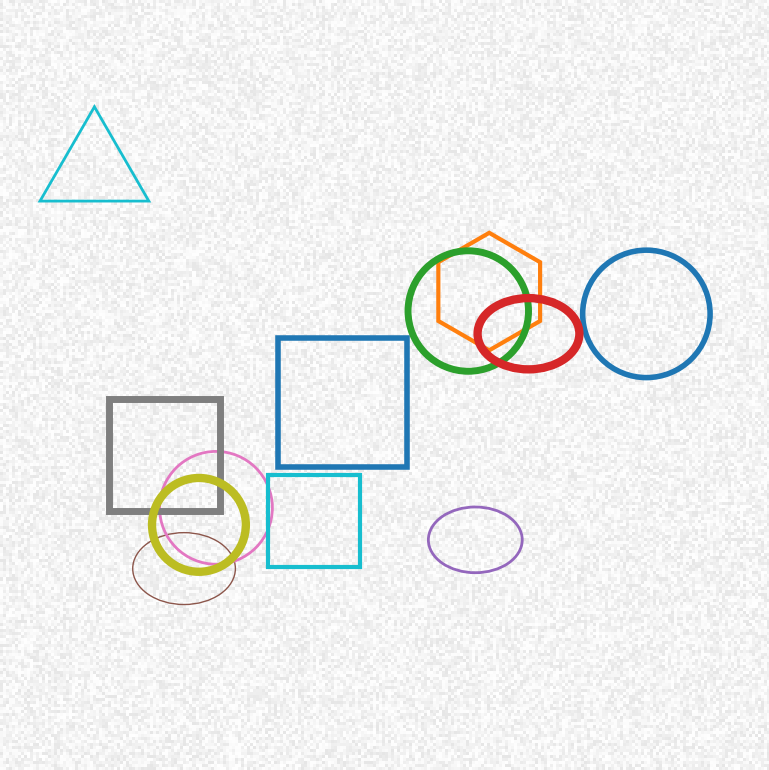[{"shape": "square", "thickness": 2, "radius": 0.42, "center": [0.445, 0.478]}, {"shape": "circle", "thickness": 2, "radius": 0.41, "center": [0.839, 0.592]}, {"shape": "hexagon", "thickness": 1.5, "radius": 0.38, "center": [0.635, 0.621]}, {"shape": "circle", "thickness": 2.5, "radius": 0.39, "center": [0.608, 0.596]}, {"shape": "oval", "thickness": 3, "radius": 0.33, "center": [0.686, 0.567]}, {"shape": "oval", "thickness": 1, "radius": 0.3, "center": [0.617, 0.299]}, {"shape": "oval", "thickness": 0.5, "radius": 0.33, "center": [0.239, 0.262]}, {"shape": "circle", "thickness": 1, "radius": 0.37, "center": [0.28, 0.341]}, {"shape": "square", "thickness": 2.5, "radius": 0.36, "center": [0.213, 0.409]}, {"shape": "circle", "thickness": 3, "radius": 0.3, "center": [0.258, 0.318]}, {"shape": "triangle", "thickness": 1, "radius": 0.41, "center": [0.123, 0.78]}, {"shape": "square", "thickness": 1.5, "radius": 0.3, "center": [0.408, 0.323]}]